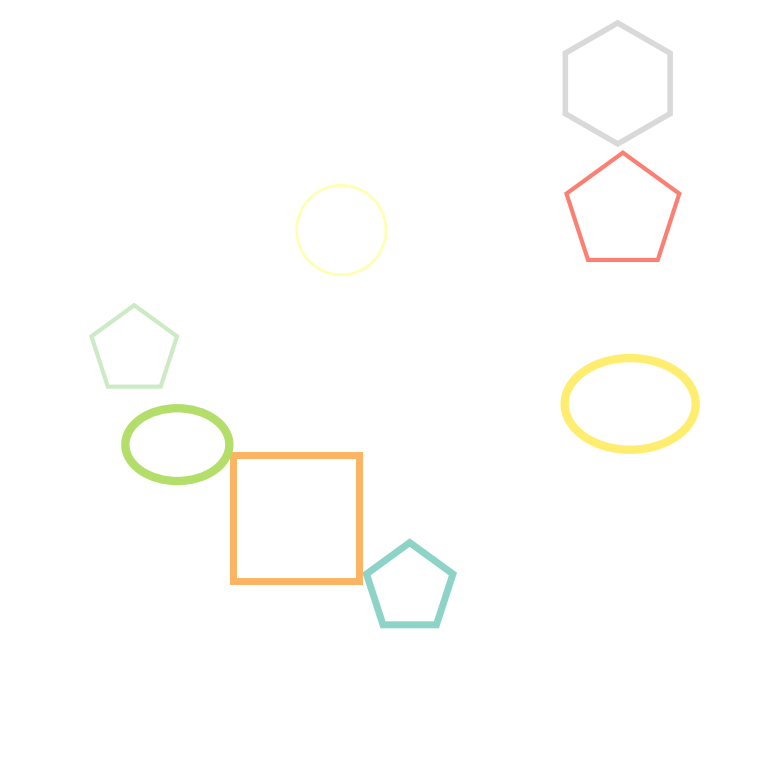[{"shape": "pentagon", "thickness": 2.5, "radius": 0.3, "center": [0.532, 0.236]}, {"shape": "circle", "thickness": 1, "radius": 0.29, "center": [0.443, 0.701]}, {"shape": "pentagon", "thickness": 1.5, "radius": 0.39, "center": [0.809, 0.725]}, {"shape": "square", "thickness": 2.5, "radius": 0.41, "center": [0.385, 0.327]}, {"shape": "oval", "thickness": 3, "radius": 0.34, "center": [0.23, 0.423]}, {"shape": "hexagon", "thickness": 2, "radius": 0.39, "center": [0.802, 0.892]}, {"shape": "pentagon", "thickness": 1.5, "radius": 0.29, "center": [0.174, 0.545]}, {"shape": "oval", "thickness": 3, "radius": 0.43, "center": [0.818, 0.475]}]